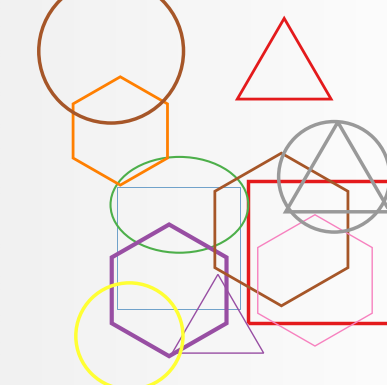[{"shape": "triangle", "thickness": 2, "radius": 0.7, "center": [0.733, 0.813]}, {"shape": "square", "thickness": 2.5, "radius": 0.92, "center": [0.825, 0.345]}, {"shape": "square", "thickness": 0.5, "radius": 0.79, "center": [0.461, 0.355]}, {"shape": "oval", "thickness": 1.5, "radius": 0.89, "center": [0.463, 0.468]}, {"shape": "hexagon", "thickness": 3, "radius": 0.86, "center": [0.436, 0.246]}, {"shape": "triangle", "thickness": 1, "radius": 0.68, "center": [0.562, 0.151]}, {"shape": "hexagon", "thickness": 2, "radius": 0.7, "center": [0.31, 0.66]}, {"shape": "circle", "thickness": 2.5, "radius": 0.69, "center": [0.334, 0.127]}, {"shape": "hexagon", "thickness": 2, "radius": 0.99, "center": [0.726, 0.404]}, {"shape": "circle", "thickness": 2.5, "radius": 0.93, "center": [0.287, 0.867]}, {"shape": "hexagon", "thickness": 1, "radius": 0.85, "center": [0.813, 0.272]}, {"shape": "circle", "thickness": 2.5, "radius": 0.72, "center": [0.863, 0.541]}, {"shape": "triangle", "thickness": 2.5, "radius": 0.78, "center": [0.872, 0.528]}]